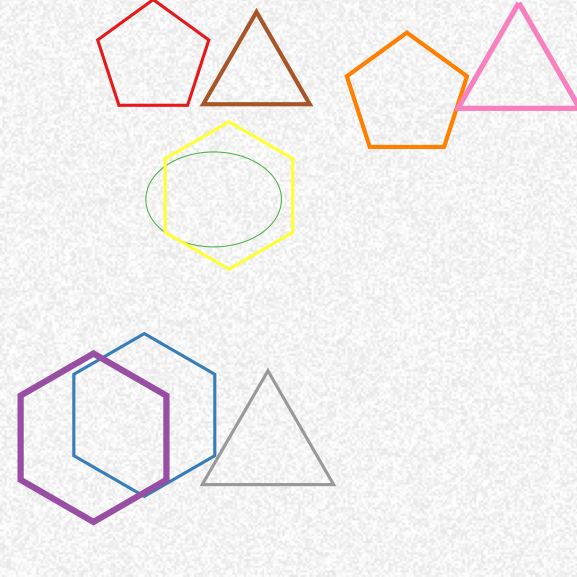[{"shape": "pentagon", "thickness": 1.5, "radius": 0.51, "center": [0.265, 0.899]}, {"shape": "hexagon", "thickness": 1.5, "radius": 0.7, "center": [0.25, 0.281]}, {"shape": "oval", "thickness": 0.5, "radius": 0.59, "center": [0.37, 0.654]}, {"shape": "hexagon", "thickness": 3, "radius": 0.73, "center": [0.162, 0.241]}, {"shape": "pentagon", "thickness": 2, "radius": 0.55, "center": [0.705, 0.833]}, {"shape": "hexagon", "thickness": 1.5, "radius": 0.64, "center": [0.396, 0.661]}, {"shape": "triangle", "thickness": 2, "radius": 0.53, "center": [0.444, 0.872]}, {"shape": "triangle", "thickness": 2.5, "radius": 0.61, "center": [0.898, 0.872]}, {"shape": "triangle", "thickness": 1.5, "radius": 0.66, "center": [0.464, 0.226]}]